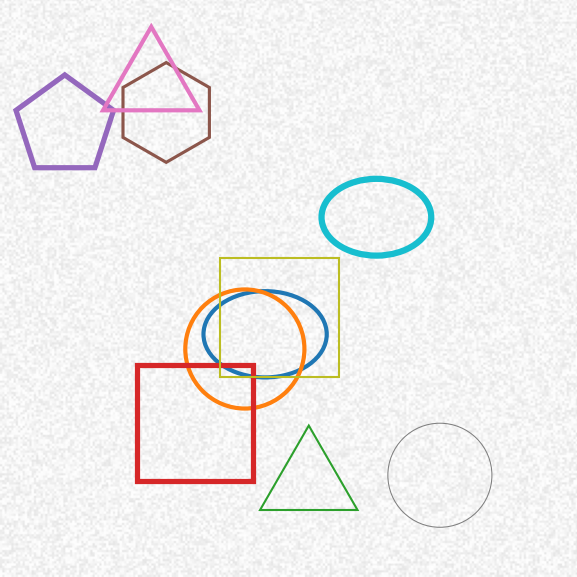[{"shape": "oval", "thickness": 2, "radius": 0.53, "center": [0.459, 0.42]}, {"shape": "circle", "thickness": 2, "radius": 0.52, "center": [0.424, 0.395]}, {"shape": "triangle", "thickness": 1, "radius": 0.49, "center": [0.535, 0.165]}, {"shape": "square", "thickness": 2.5, "radius": 0.5, "center": [0.338, 0.267]}, {"shape": "pentagon", "thickness": 2.5, "radius": 0.44, "center": [0.112, 0.781]}, {"shape": "hexagon", "thickness": 1.5, "radius": 0.43, "center": [0.288, 0.804]}, {"shape": "triangle", "thickness": 2, "radius": 0.48, "center": [0.262, 0.856]}, {"shape": "circle", "thickness": 0.5, "radius": 0.45, "center": [0.762, 0.176]}, {"shape": "square", "thickness": 1, "radius": 0.51, "center": [0.484, 0.45]}, {"shape": "oval", "thickness": 3, "radius": 0.47, "center": [0.652, 0.623]}]